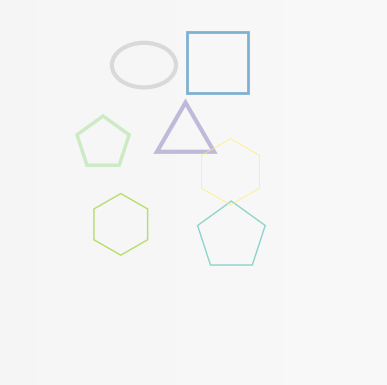[{"shape": "pentagon", "thickness": 1, "radius": 0.46, "center": [0.597, 0.386]}, {"shape": "triangle", "thickness": 3, "radius": 0.43, "center": [0.479, 0.648]}, {"shape": "square", "thickness": 2, "radius": 0.39, "center": [0.561, 0.838]}, {"shape": "hexagon", "thickness": 1, "radius": 0.4, "center": [0.312, 0.417]}, {"shape": "oval", "thickness": 3, "radius": 0.41, "center": [0.372, 0.831]}, {"shape": "pentagon", "thickness": 2.5, "radius": 0.35, "center": [0.266, 0.628]}, {"shape": "hexagon", "thickness": 0.5, "radius": 0.43, "center": [0.595, 0.554]}]